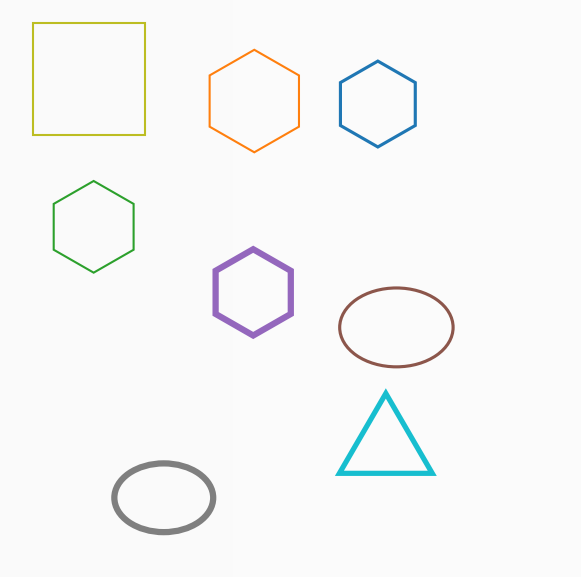[{"shape": "hexagon", "thickness": 1.5, "radius": 0.37, "center": [0.65, 0.819]}, {"shape": "hexagon", "thickness": 1, "radius": 0.44, "center": [0.438, 0.824]}, {"shape": "hexagon", "thickness": 1, "radius": 0.4, "center": [0.161, 0.606]}, {"shape": "hexagon", "thickness": 3, "radius": 0.37, "center": [0.436, 0.493]}, {"shape": "oval", "thickness": 1.5, "radius": 0.49, "center": [0.682, 0.432]}, {"shape": "oval", "thickness": 3, "radius": 0.43, "center": [0.282, 0.137]}, {"shape": "square", "thickness": 1, "radius": 0.48, "center": [0.153, 0.862]}, {"shape": "triangle", "thickness": 2.5, "radius": 0.46, "center": [0.664, 0.226]}]